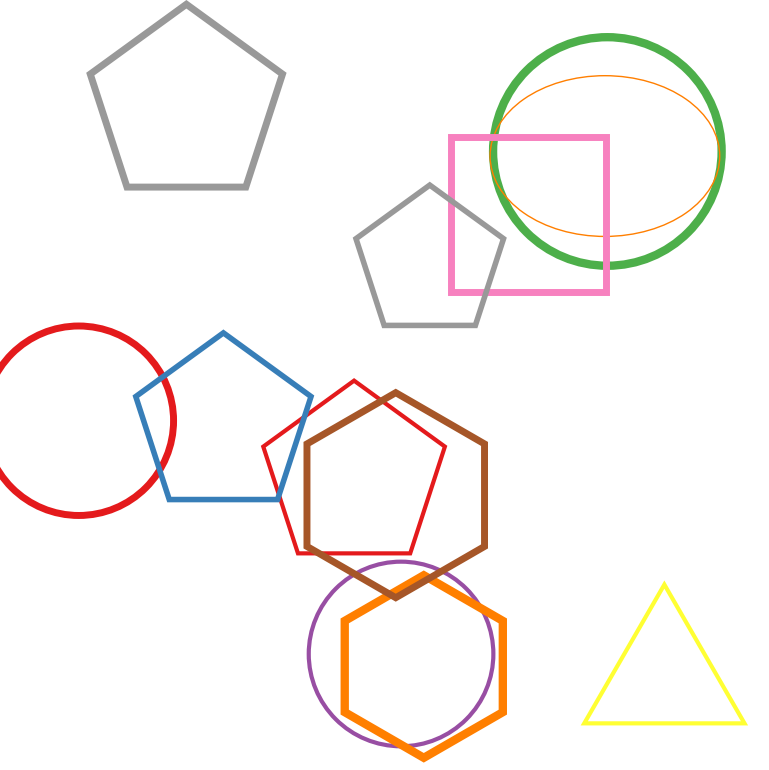[{"shape": "pentagon", "thickness": 1.5, "radius": 0.62, "center": [0.46, 0.382]}, {"shape": "circle", "thickness": 2.5, "radius": 0.62, "center": [0.102, 0.454]}, {"shape": "pentagon", "thickness": 2, "radius": 0.6, "center": [0.29, 0.448]}, {"shape": "circle", "thickness": 3, "radius": 0.74, "center": [0.789, 0.803]}, {"shape": "circle", "thickness": 1.5, "radius": 0.6, "center": [0.521, 0.151]}, {"shape": "oval", "thickness": 0.5, "radius": 0.75, "center": [0.786, 0.797]}, {"shape": "hexagon", "thickness": 3, "radius": 0.59, "center": [0.55, 0.134]}, {"shape": "triangle", "thickness": 1.5, "radius": 0.6, "center": [0.863, 0.121]}, {"shape": "hexagon", "thickness": 2.5, "radius": 0.67, "center": [0.514, 0.357]}, {"shape": "square", "thickness": 2.5, "radius": 0.5, "center": [0.687, 0.721]}, {"shape": "pentagon", "thickness": 2.5, "radius": 0.66, "center": [0.242, 0.863]}, {"shape": "pentagon", "thickness": 2, "radius": 0.5, "center": [0.558, 0.659]}]